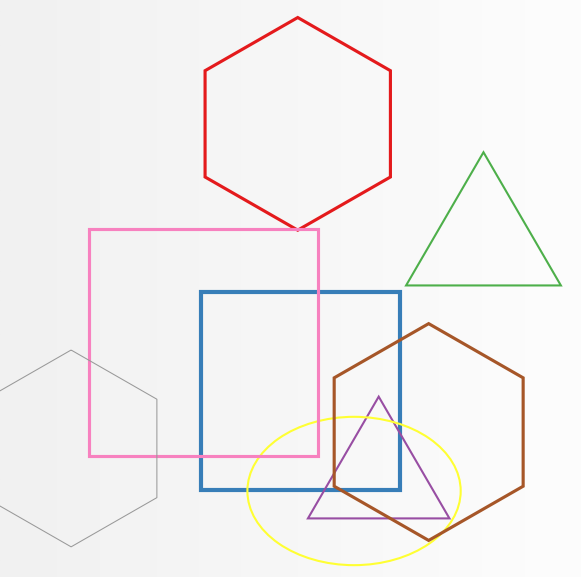[{"shape": "hexagon", "thickness": 1.5, "radius": 0.92, "center": [0.512, 0.785]}, {"shape": "square", "thickness": 2, "radius": 0.86, "center": [0.517, 0.323]}, {"shape": "triangle", "thickness": 1, "radius": 0.77, "center": [0.832, 0.582]}, {"shape": "triangle", "thickness": 1, "radius": 0.7, "center": [0.652, 0.172]}, {"shape": "oval", "thickness": 1, "radius": 0.92, "center": [0.609, 0.149]}, {"shape": "hexagon", "thickness": 1.5, "radius": 0.94, "center": [0.737, 0.251]}, {"shape": "square", "thickness": 1.5, "radius": 0.98, "center": [0.35, 0.406]}, {"shape": "hexagon", "thickness": 0.5, "radius": 0.85, "center": [0.122, 0.223]}]